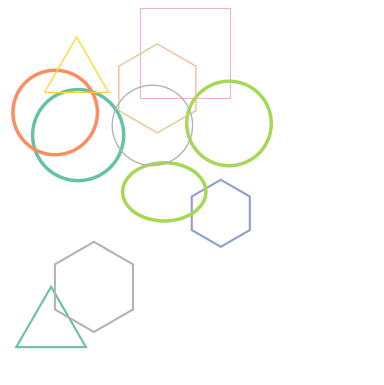[{"shape": "circle", "thickness": 2.5, "radius": 0.59, "center": [0.203, 0.649]}, {"shape": "triangle", "thickness": 1.5, "radius": 0.52, "center": [0.133, 0.151]}, {"shape": "circle", "thickness": 2.5, "radius": 0.55, "center": [0.143, 0.708]}, {"shape": "hexagon", "thickness": 1.5, "radius": 0.44, "center": [0.573, 0.446]}, {"shape": "square", "thickness": 0.5, "radius": 0.59, "center": [0.481, 0.862]}, {"shape": "circle", "thickness": 2.5, "radius": 0.55, "center": [0.595, 0.679]}, {"shape": "oval", "thickness": 2.5, "radius": 0.54, "center": [0.427, 0.502]}, {"shape": "triangle", "thickness": 1, "radius": 0.48, "center": [0.199, 0.808]}, {"shape": "hexagon", "thickness": 1, "radius": 0.58, "center": [0.409, 0.77]}, {"shape": "hexagon", "thickness": 1.5, "radius": 0.59, "center": [0.244, 0.255]}, {"shape": "circle", "thickness": 1, "radius": 0.52, "center": [0.396, 0.674]}]